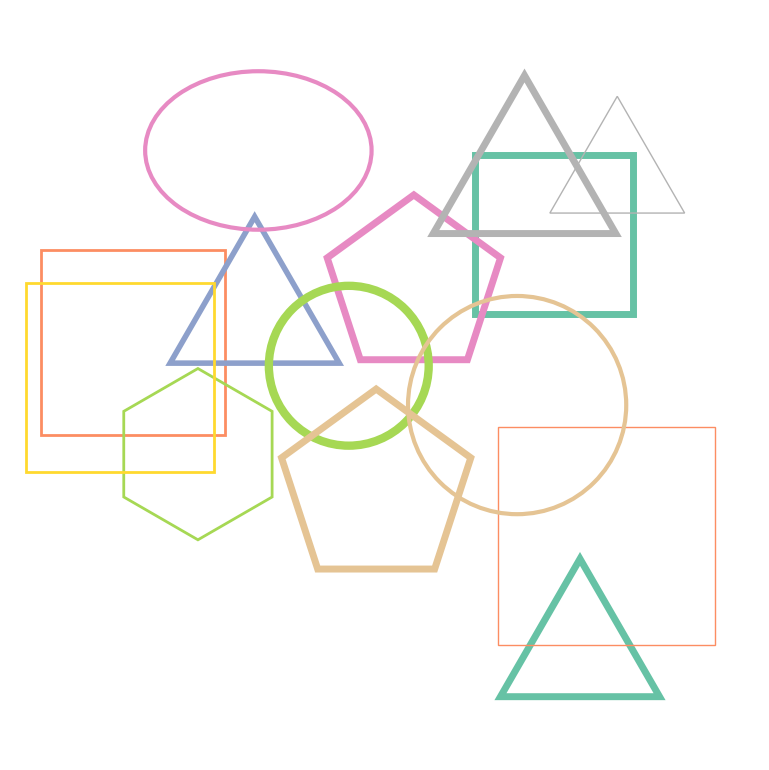[{"shape": "square", "thickness": 2.5, "radius": 0.51, "center": [0.72, 0.695]}, {"shape": "triangle", "thickness": 2.5, "radius": 0.6, "center": [0.753, 0.155]}, {"shape": "square", "thickness": 1, "radius": 0.6, "center": [0.173, 0.555]}, {"shape": "square", "thickness": 0.5, "radius": 0.71, "center": [0.788, 0.304]}, {"shape": "triangle", "thickness": 2, "radius": 0.63, "center": [0.331, 0.592]}, {"shape": "oval", "thickness": 1.5, "radius": 0.74, "center": [0.336, 0.805]}, {"shape": "pentagon", "thickness": 2.5, "radius": 0.59, "center": [0.537, 0.629]}, {"shape": "circle", "thickness": 3, "radius": 0.52, "center": [0.453, 0.525]}, {"shape": "hexagon", "thickness": 1, "radius": 0.56, "center": [0.257, 0.41]}, {"shape": "square", "thickness": 1, "radius": 0.61, "center": [0.156, 0.51]}, {"shape": "circle", "thickness": 1.5, "radius": 0.71, "center": [0.672, 0.474]}, {"shape": "pentagon", "thickness": 2.5, "radius": 0.65, "center": [0.489, 0.366]}, {"shape": "triangle", "thickness": 2.5, "radius": 0.68, "center": [0.681, 0.765]}, {"shape": "triangle", "thickness": 0.5, "radius": 0.51, "center": [0.802, 0.774]}]